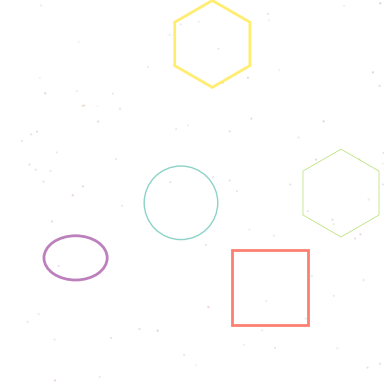[{"shape": "circle", "thickness": 1, "radius": 0.48, "center": [0.47, 0.473]}, {"shape": "square", "thickness": 2, "radius": 0.49, "center": [0.701, 0.254]}, {"shape": "hexagon", "thickness": 0.5, "radius": 0.57, "center": [0.886, 0.499]}, {"shape": "oval", "thickness": 2, "radius": 0.41, "center": [0.196, 0.33]}, {"shape": "hexagon", "thickness": 2, "radius": 0.56, "center": [0.551, 0.886]}]